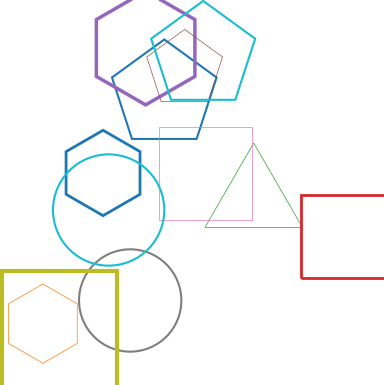[{"shape": "pentagon", "thickness": 1.5, "radius": 0.71, "center": [0.427, 0.755]}, {"shape": "hexagon", "thickness": 2, "radius": 0.55, "center": [0.268, 0.551]}, {"shape": "hexagon", "thickness": 0.5, "radius": 0.51, "center": [0.111, 0.159]}, {"shape": "triangle", "thickness": 0.5, "radius": 0.73, "center": [0.659, 0.482]}, {"shape": "square", "thickness": 2, "radius": 0.54, "center": [0.892, 0.386]}, {"shape": "hexagon", "thickness": 2.5, "radius": 0.74, "center": [0.378, 0.875]}, {"shape": "pentagon", "thickness": 0.5, "radius": 0.52, "center": [0.48, 0.82]}, {"shape": "square", "thickness": 0.5, "radius": 0.6, "center": [0.535, 0.549]}, {"shape": "circle", "thickness": 1.5, "radius": 0.66, "center": [0.338, 0.22]}, {"shape": "square", "thickness": 3, "radius": 0.75, "center": [0.155, 0.147]}, {"shape": "circle", "thickness": 1.5, "radius": 0.72, "center": [0.282, 0.455]}, {"shape": "pentagon", "thickness": 1.5, "radius": 0.71, "center": [0.528, 0.856]}]